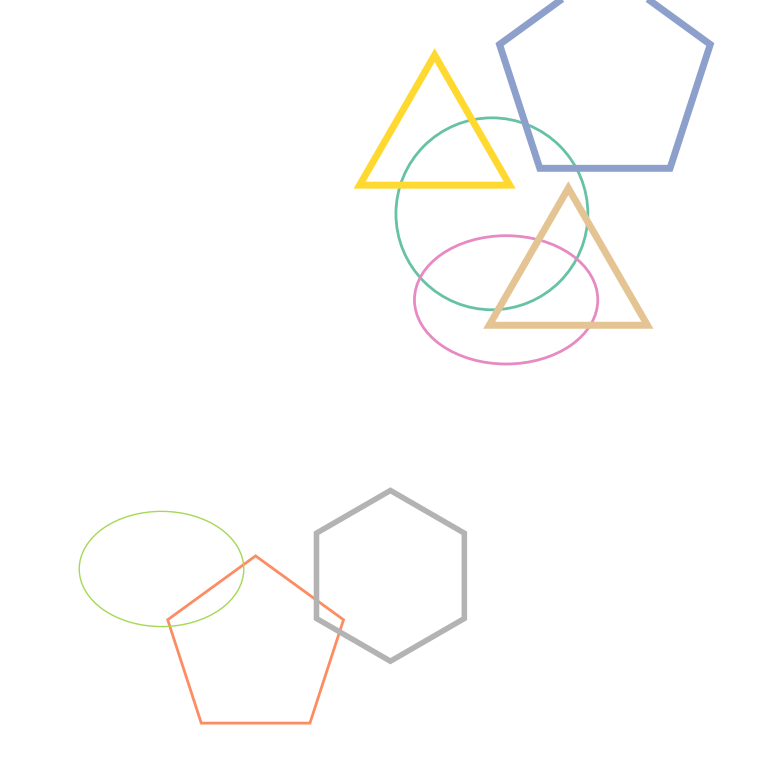[{"shape": "circle", "thickness": 1, "radius": 0.62, "center": [0.639, 0.722]}, {"shape": "pentagon", "thickness": 1, "radius": 0.6, "center": [0.332, 0.158]}, {"shape": "pentagon", "thickness": 2.5, "radius": 0.72, "center": [0.786, 0.898]}, {"shape": "oval", "thickness": 1, "radius": 0.6, "center": [0.657, 0.611]}, {"shape": "oval", "thickness": 0.5, "radius": 0.53, "center": [0.21, 0.261]}, {"shape": "triangle", "thickness": 2.5, "radius": 0.56, "center": [0.564, 0.816]}, {"shape": "triangle", "thickness": 2.5, "radius": 0.59, "center": [0.738, 0.637]}, {"shape": "hexagon", "thickness": 2, "radius": 0.55, "center": [0.507, 0.252]}]